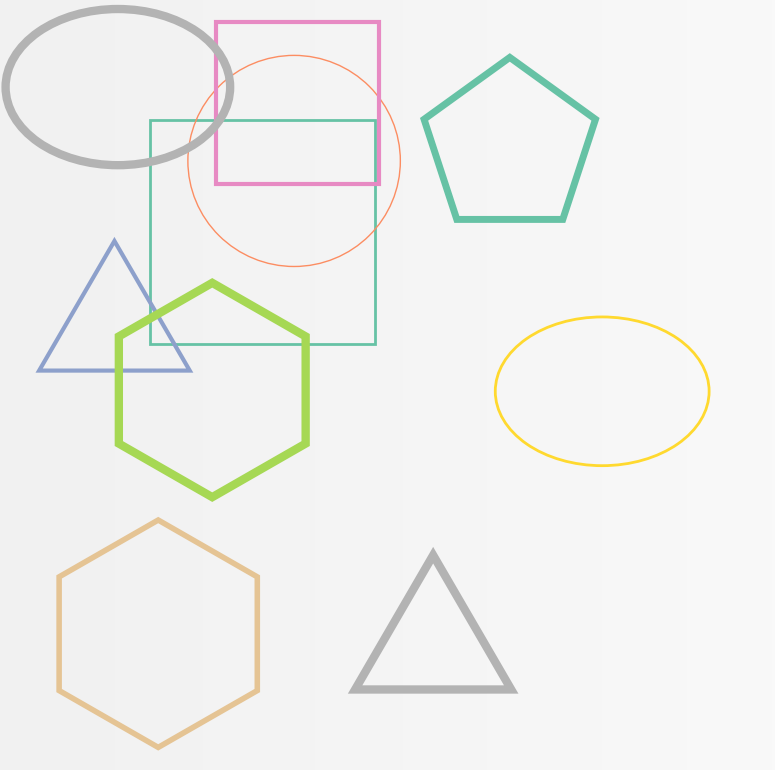[{"shape": "square", "thickness": 1, "radius": 0.73, "center": [0.339, 0.699]}, {"shape": "pentagon", "thickness": 2.5, "radius": 0.58, "center": [0.658, 0.809]}, {"shape": "circle", "thickness": 0.5, "radius": 0.69, "center": [0.38, 0.791]}, {"shape": "triangle", "thickness": 1.5, "radius": 0.56, "center": [0.148, 0.575]}, {"shape": "square", "thickness": 1.5, "radius": 0.53, "center": [0.384, 0.866]}, {"shape": "hexagon", "thickness": 3, "radius": 0.7, "center": [0.274, 0.494]}, {"shape": "oval", "thickness": 1, "radius": 0.69, "center": [0.777, 0.492]}, {"shape": "hexagon", "thickness": 2, "radius": 0.74, "center": [0.204, 0.177]}, {"shape": "triangle", "thickness": 3, "radius": 0.58, "center": [0.559, 0.163]}, {"shape": "oval", "thickness": 3, "radius": 0.72, "center": [0.152, 0.887]}]